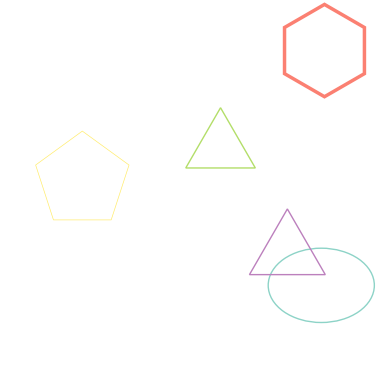[{"shape": "oval", "thickness": 1, "radius": 0.69, "center": [0.834, 0.259]}, {"shape": "hexagon", "thickness": 2.5, "radius": 0.6, "center": [0.843, 0.869]}, {"shape": "triangle", "thickness": 1, "radius": 0.52, "center": [0.573, 0.616]}, {"shape": "triangle", "thickness": 1, "radius": 0.57, "center": [0.746, 0.344]}, {"shape": "pentagon", "thickness": 0.5, "radius": 0.64, "center": [0.214, 0.532]}]